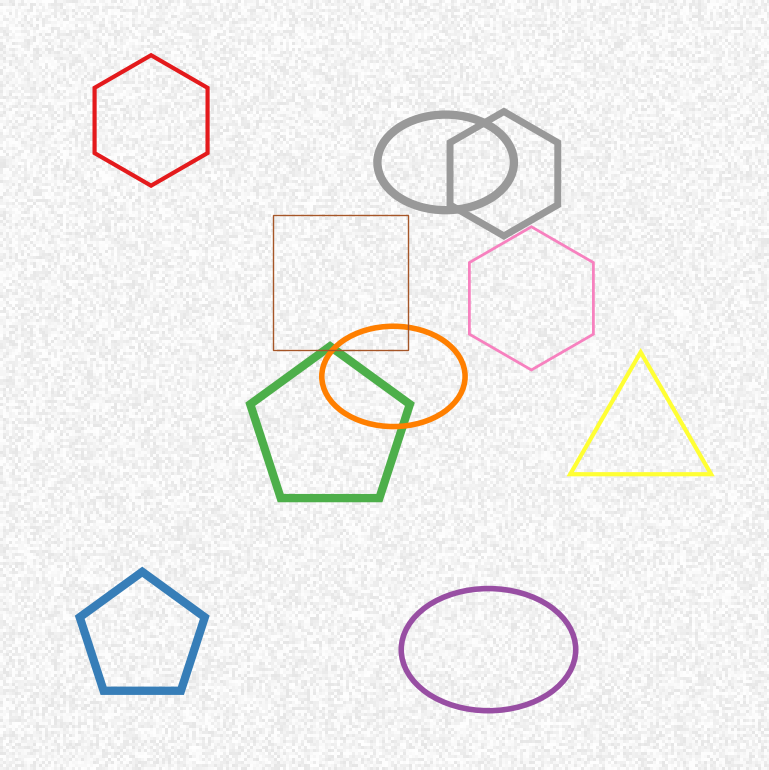[{"shape": "hexagon", "thickness": 1.5, "radius": 0.42, "center": [0.196, 0.844]}, {"shape": "pentagon", "thickness": 3, "radius": 0.43, "center": [0.185, 0.172]}, {"shape": "pentagon", "thickness": 3, "radius": 0.54, "center": [0.429, 0.441]}, {"shape": "oval", "thickness": 2, "radius": 0.57, "center": [0.634, 0.156]}, {"shape": "oval", "thickness": 2, "radius": 0.47, "center": [0.511, 0.511]}, {"shape": "triangle", "thickness": 1.5, "radius": 0.53, "center": [0.832, 0.437]}, {"shape": "square", "thickness": 0.5, "radius": 0.44, "center": [0.442, 0.634]}, {"shape": "hexagon", "thickness": 1, "radius": 0.46, "center": [0.69, 0.613]}, {"shape": "hexagon", "thickness": 2.5, "radius": 0.4, "center": [0.654, 0.774]}, {"shape": "oval", "thickness": 3, "radius": 0.44, "center": [0.579, 0.789]}]